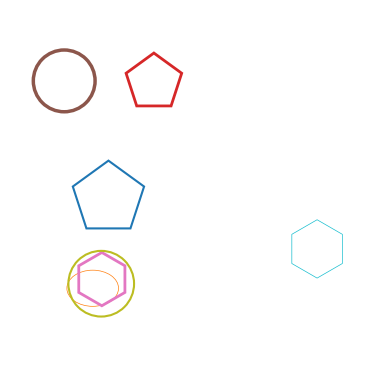[{"shape": "pentagon", "thickness": 1.5, "radius": 0.49, "center": [0.282, 0.485]}, {"shape": "oval", "thickness": 0.5, "radius": 0.34, "center": [0.241, 0.251]}, {"shape": "pentagon", "thickness": 2, "radius": 0.38, "center": [0.4, 0.786]}, {"shape": "circle", "thickness": 2.5, "radius": 0.4, "center": [0.167, 0.79]}, {"shape": "hexagon", "thickness": 2, "radius": 0.35, "center": [0.265, 0.275]}, {"shape": "circle", "thickness": 1.5, "radius": 0.43, "center": [0.263, 0.263]}, {"shape": "hexagon", "thickness": 0.5, "radius": 0.38, "center": [0.824, 0.353]}]